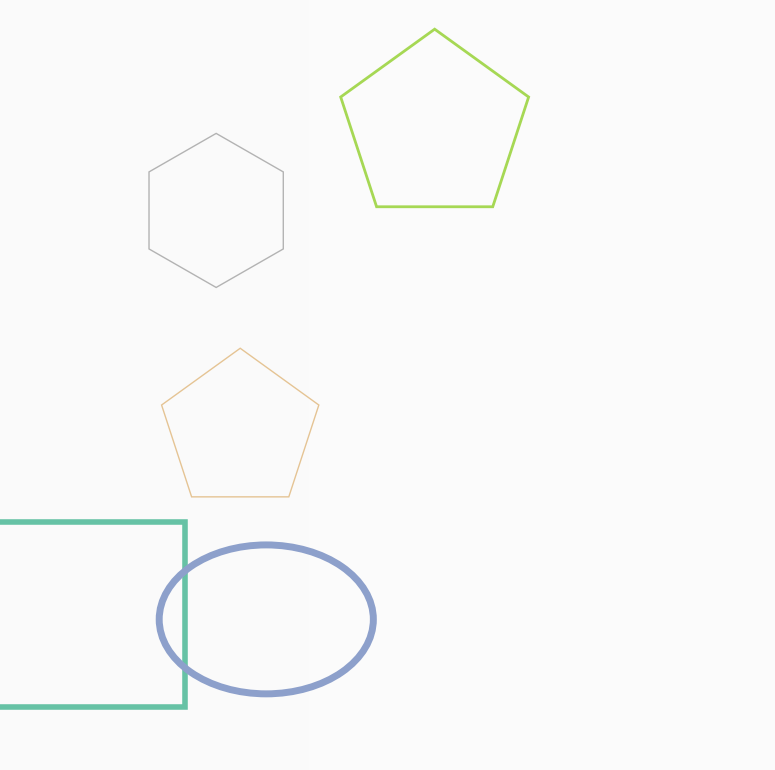[{"shape": "square", "thickness": 2, "radius": 0.6, "center": [0.118, 0.202]}, {"shape": "oval", "thickness": 2.5, "radius": 0.69, "center": [0.344, 0.196]}, {"shape": "pentagon", "thickness": 1, "radius": 0.64, "center": [0.561, 0.835]}, {"shape": "pentagon", "thickness": 0.5, "radius": 0.53, "center": [0.31, 0.441]}, {"shape": "hexagon", "thickness": 0.5, "radius": 0.5, "center": [0.279, 0.727]}]